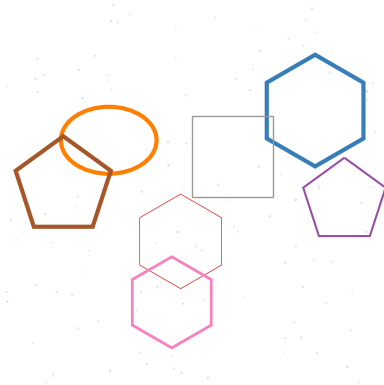[{"shape": "hexagon", "thickness": 0.5, "radius": 0.61, "center": [0.469, 0.373]}, {"shape": "hexagon", "thickness": 3, "radius": 0.73, "center": [0.818, 0.713]}, {"shape": "pentagon", "thickness": 1.5, "radius": 0.56, "center": [0.895, 0.478]}, {"shape": "oval", "thickness": 3, "radius": 0.62, "center": [0.282, 0.636]}, {"shape": "pentagon", "thickness": 3, "radius": 0.65, "center": [0.164, 0.516]}, {"shape": "hexagon", "thickness": 2, "radius": 0.59, "center": [0.446, 0.215]}, {"shape": "square", "thickness": 1, "radius": 0.53, "center": [0.604, 0.594]}]